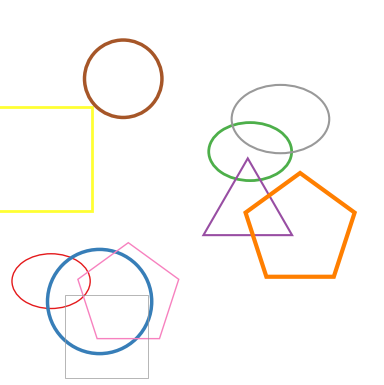[{"shape": "oval", "thickness": 1, "radius": 0.51, "center": [0.133, 0.27]}, {"shape": "circle", "thickness": 2.5, "radius": 0.68, "center": [0.259, 0.217]}, {"shape": "oval", "thickness": 2, "radius": 0.54, "center": [0.65, 0.606]}, {"shape": "triangle", "thickness": 1.5, "radius": 0.66, "center": [0.644, 0.456]}, {"shape": "pentagon", "thickness": 3, "radius": 0.74, "center": [0.779, 0.402]}, {"shape": "square", "thickness": 2, "radius": 0.68, "center": [0.105, 0.588]}, {"shape": "circle", "thickness": 2.5, "radius": 0.5, "center": [0.32, 0.795]}, {"shape": "pentagon", "thickness": 1, "radius": 0.69, "center": [0.333, 0.232]}, {"shape": "oval", "thickness": 1.5, "radius": 0.63, "center": [0.728, 0.691]}, {"shape": "square", "thickness": 0.5, "radius": 0.54, "center": [0.277, 0.126]}]